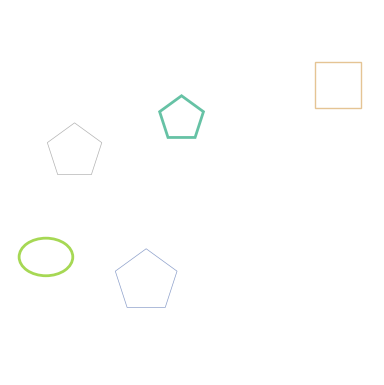[{"shape": "pentagon", "thickness": 2, "radius": 0.3, "center": [0.472, 0.691]}, {"shape": "pentagon", "thickness": 0.5, "radius": 0.42, "center": [0.38, 0.27]}, {"shape": "oval", "thickness": 2, "radius": 0.35, "center": [0.119, 0.333]}, {"shape": "square", "thickness": 1, "radius": 0.3, "center": [0.878, 0.779]}, {"shape": "pentagon", "thickness": 0.5, "radius": 0.37, "center": [0.194, 0.607]}]